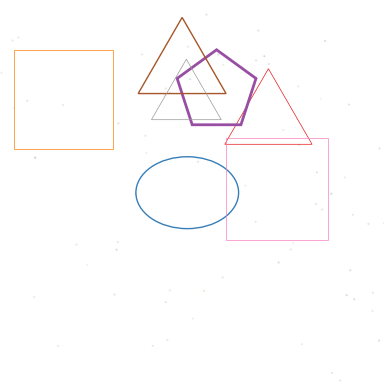[{"shape": "triangle", "thickness": 0.5, "radius": 0.65, "center": [0.697, 0.691]}, {"shape": "oval", "thickness": 1, "radius": 0.67, "center": [0.486, 0.5]}, {"shape": "pentagon", "thickness": 2, "radius": 0.54, "center": [0.563, 0.763]}, {"shape": "square", "thickness": 0.5, "radius": 0.64, "center": [0.165, 0.741]}, {"shape": "triangle", "thickness": 1, "radius": 0.66, "center": [0.473, 0.823]}, {"shape": "square", "thickness": 0.5, "radius": 0.66, "center": [0.719, 0.509]}, {"shape": "triangle", "thickness": 0.5, "radius": 0.52, "center": [0.484, 0.741]}]